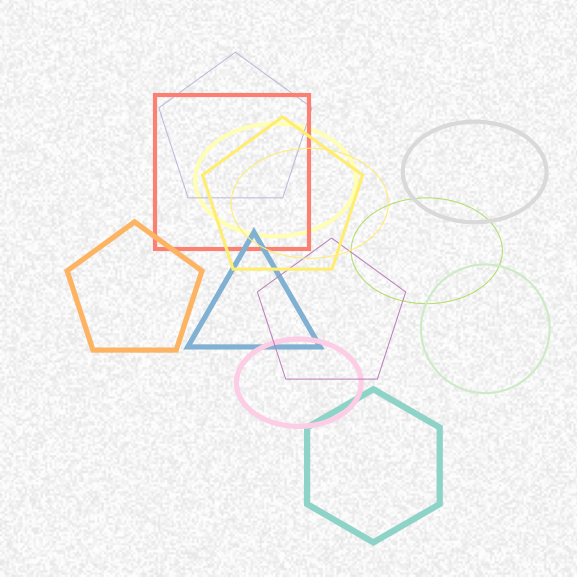[{"shape": "hexagon", "thickness": 3, "radius": 0.66, "center": [0.647, 0.193]}, {"shape": "oval", "thickness": 2, "radius": 0.7, "center": [0.477, 0.687]}, {"shape": "pentagon", "thickness": 0.5, "radius": 0.7, "center": [0.408, 0.769]}, {"shape": "square", "thickness": 2, "radius": 0.67, "center": [0.402, 0.701]}, {"shape": "triangle", "thickness": 2.5, "radius": 0.66, "center": [0.44, 0.465]}, {"shape": "pentagon", "thickness": 2.5, "radius": 0.61, "center": [0.233, 0.492]}, {"shape": "oval", "thickness": 0.5, "radius": 0.65, "center": [0.739, 0.565]}, {"shape": "oval", "thickness": 2.5, "radius": 0.54, "center": [0.517, 0.336]}, {"shape": "oval", "thickness": 2, "radius": 0.62, "center": [0.822, 0.701]}, {"shape": "pentagon", "thickness": 0.5, "radius": 0.68, "center": [0.574, 0.452]}, {"shape": "circle", "thickness": 1, "radius": 0.56, "center": [0.84, 0.43]}, {"shape": "pentagon", "thickness": 1.5, "radius": 0.73, "center": [0.489, 0.651]}, {"shape": "oval", "thickness": 0.5, "radius": 0.68, "center": [0.536, 0.647]}]